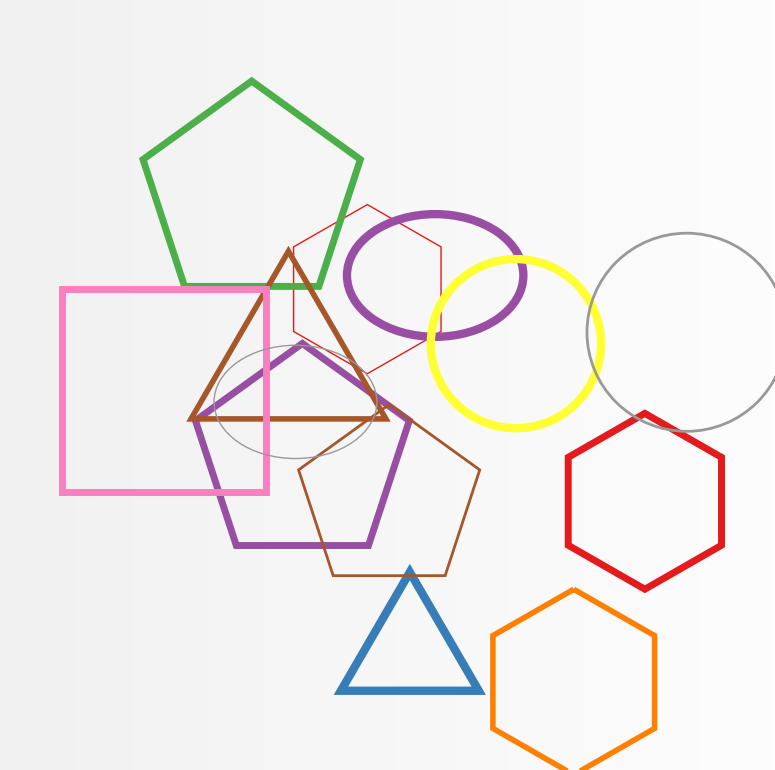[{"shape": "hexagon", "thickness": 0.5, "radius": 0.55, "center": [0.474, 0.624]}, {"shape": "hexagon", "thickness": 2.5, "radius": 0.57, "center": [0.832, 0.349]}, {"shape": "triangle", "thickness": 3, "radius": 0.51, "center": [0.529, 0.154]}, {"shape": "pentagon", "thickness": 2.5, "radius": 0.74, "center": [0.325, 0.747]}, {"shape": "pentagon", "thickness": 2.5, "radius": 0.73, "center": [0.39, 0.409]}, {"shape": "oval", "thickness": 3, "radius": 0.57, "center": [0.562, 0.642]}, {"shape": "hexagon", "thickness": 2, "radius": 0.6, "center": [0.74, 0.114]}, {"shape": "circle", "thickness": 3, "radius": 0.55, "center": [0.666, 0.554]}, {"shape": "triangle", "thickness": 2, "radius": 0.73, "center": [0.372, 0.529]}, {"shape": "pentagon", "thickness": 1, "radius": 0.61, "center": [0.502, 0.352]}, {"shape": "square", "thickness": 2.5, "radius": 0.66, "center": [0.211, 0.493]}, {"shape": "oval", "thickness": 0.5, "radius": 0.53, "center": [0.381, 0.478]}, {"shape": "circle", "thickness": 1, "radius": 0.64, "center": [0.886, 0.568]}]